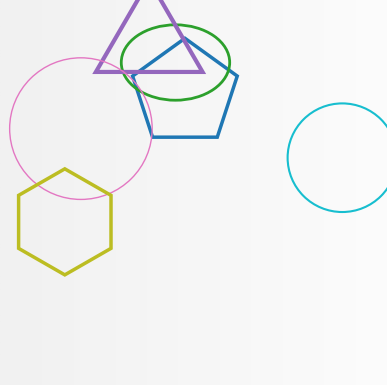[{"shape": "pentagon", "thickness": 2.5, "radius": 0.71, "center": [0.477, 0.759]}, {"shape": "oval", "thickness": 2, "radius": 0.7, "center": [0.453, 0.838]}, {"shape": "triangle", "thickness": 3, "radius": 0.79, "center": [0.385, 0.893]}, {"shape": "circle", "thickness": 1, "radius": 0.92, "center": [0.209, 0.666]}, {"shape": "hexagon", "thickness": 2.5, "radius": 0.69, "center": [0.167, 0.424]}, {"shape": "circle", "thickness": 1.5, "radius": 0.71, "center": [0.883, 0.59]}]